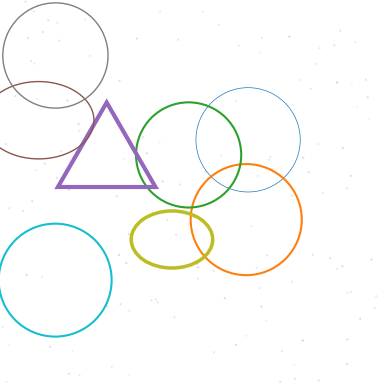[{"shape": "circle", "thickness": 0.5, "radius": 0.68, "center": [0.644, 0.637]}, {"shape": "circle", "thickness": 1.5, "radius": 0.72, "center": [0.64, 0.43]}, {"shape": "circle", "thickness": 1.5, "radius": 0.68, "center": [0.49, 0.598]}, {"shape": "triangle", "thickness": 3, "radius": 0.73, "center": [0.277, 0.587]}, {"shape": "oval", "thickness": 1, "radius": 0.72, "center": [0.101, 0.688]}, {"shape": "circle", "thickness": 1, "radius": 0.68, "center": [0.144, 0.856]}, {"shape": "oval", "thickness": 2.5, "radius": 0.53, "center": [0.447, 0.378]}, {"shape": "circle", "thickness": 1.5, "radius": 0.73, "center": [0.143, 0.272]}]